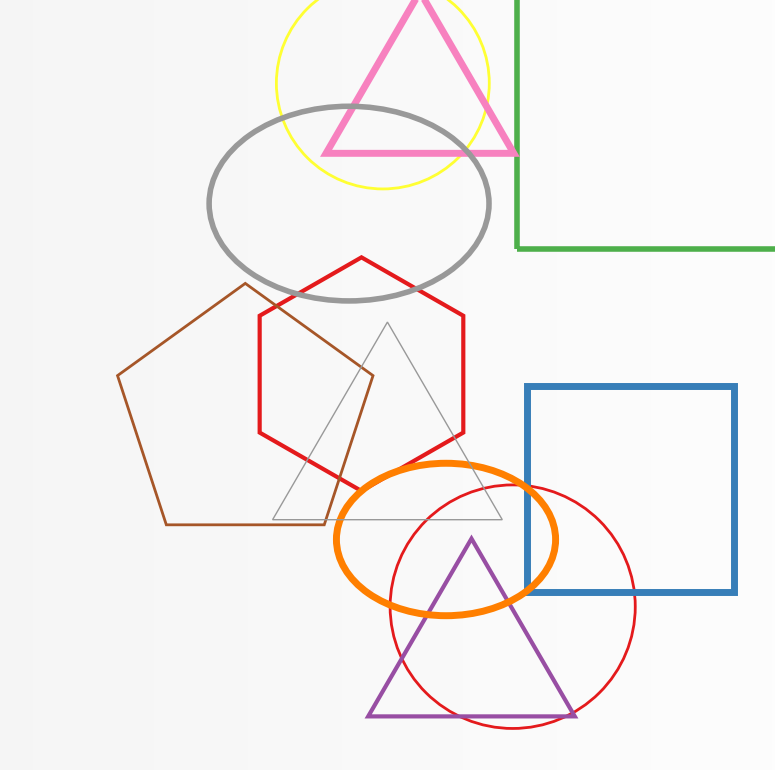[{"shape": "hexagon", "thickness": 1.5, "radius": 0.76, "center": [0.466, 0.514]}, {"shape": "circle", "thickness": 1, "radius": 0.79, "center": [0.662, 0.212]}, {"shape": "square", "thickness": 2.5, "radius": 0.67, "center": [0.814, 0.365]}, {"shape": "square", "thickness": 2, "radius": 0.94, "center": [0.854, 0.864]}, {"shape": "triangle", "thickness": 1.5, "radius": 0.77, "center": [0.608, 0.147]}, {"shape": "oval", "thickness": 2.5, "radius": 0.71, "center": [0.576, 0.299]}, {"shape": "circle", "thickness": 1, "radius": 0.69, "center": [0.494, 0.892]}, {"shape": "pentagon", "thickness": 1, "radius": 0.87, "center": [0.316, 0.459]}, {"shape": "triangle", "thickness": 2.5, "radius": 0.7, "center": [0.542, 0.871]}, {"shape": "triangle", "thickness": 0.5, "radius": 0.86, "center": [0.5, 0.411]}, {"shape": "oval", "thickness": 2, "radius": 0.9, "center": [0.45, 0.736]}]